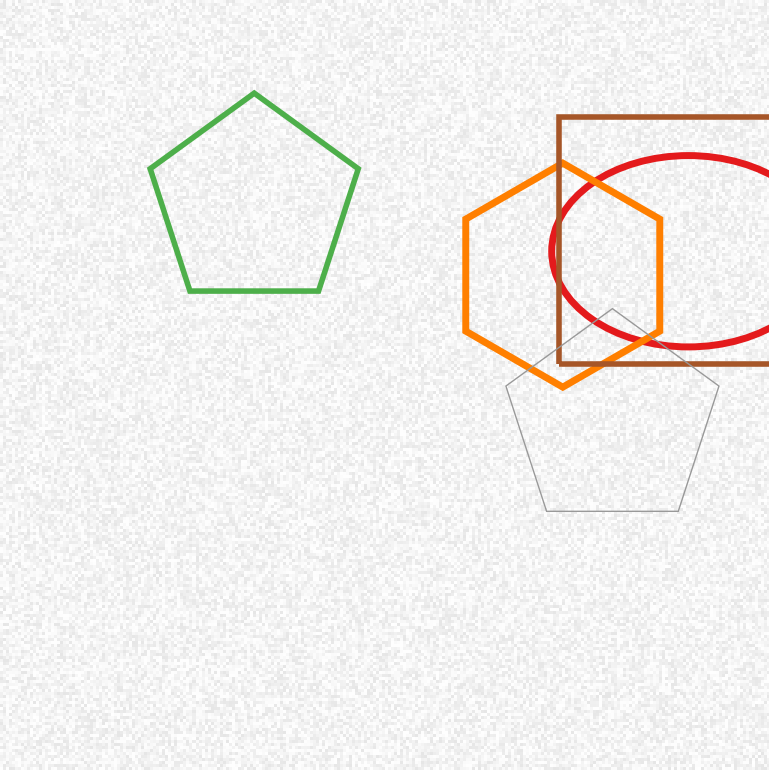[{"shape": "oval", "thickness": 2.5, "radius": 0.89, "center": [0.894, 0.674]}, {"shape": "pentagon", "thickness": 2, "radius": 0.71, "center": [0.33, 0.737]}, {"shape": "hexagon", "thickness": 2.5, "radius": 0.73, "center": [0.731, 0.643]}, {"shape": "square", "thickness": 2, "radius": 0.8, "center": [0.886, 0.688]}, {"shape": "pentagon", "thickness": 0.5, "radius": 0.73, "center": [0.795, 0.454]}]